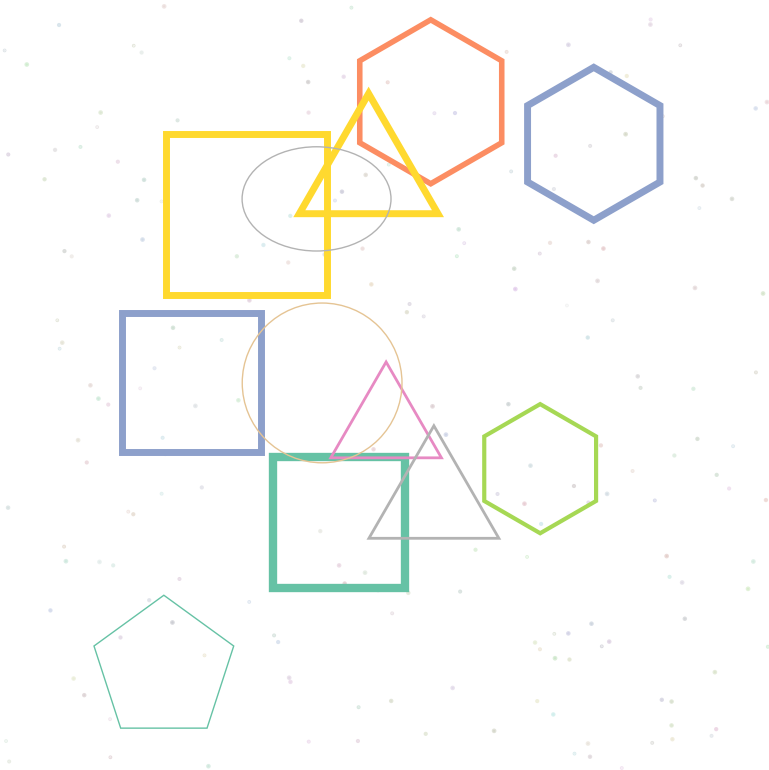[{"shape": "pentagon", "thickness": 0.5, "radius": 0.48, "center": [0.213, 0.132]}, {"shape": "square", "thickness": 3, "radius": 0.43, "center": [0.44, 0.321]}, {"shape": "hexagon", "thickness": 2, "radius": 0.53, "center": [0.559, 0.868]}, {"shape": "hexagon", "thickness": 2.5, "radius": 0.5, "center": [0.771, 0.813]}, {"shape": "square", "thickness": 2.5, "radius": 0.45, "center": [0.249, 0.503]}, {"shape": "triangle", "thickness": 1, "radius": 0.41, "center": [0.501, 0.447]}, {"shape": "hexagon", "thickness": 1.5, "radius": 0.42, "center": [0.702, 0.391]}, {"shape": "square", "thickness": 2.5, "radius": 0.52, "center": [0.32, 0.722]}, {"shape": "triangle", "thickness": 2.5, "radius": 0.52, "center": [0.479, 0.774]}, {"shape": "circle", "thickness": 0.5, "radius": 0.52, "center": [0.418, 0.503]}, {"shape": "triangle", "thickness": 1, "radius": 0.49, "center": [0.563, 0.35]}, {"shape": "oval", "thickness": 0.5, "radius": 0.48, "center": [0.411, 0.742]}]